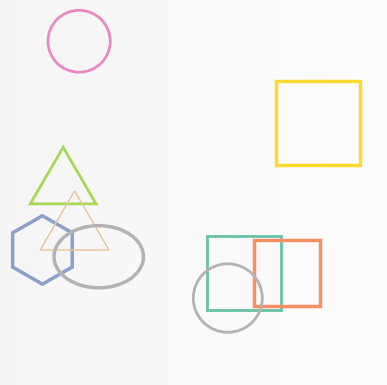[{"shape": "square", "thickness": 2, "radius": 0.48, "center": [0.63, 0.291]}, {"shape": "square", "thickness": 2.5, "radius": 0.43, "center": [0.741, 0.291]}, {"shape": "hexagon", "thickness": 2.5, "radius": 0.44, "center": [0.11, 0.351]}, {"shape": "circle", "thickness": 2, "radius": 0.4, "center": [0.204, 0.893]}, {"shape": "triangle", "thickness": 2, "radius": 0.49, "center": [0.163, 0.52]}, {"shape": "square", "thickness": 2.5, "radius": 0.54, "center": [0.821, 0.679]}, {"shape": "triangle", "thickness": 1, "radius": 0.51, "center": [0.192, 0.402]}, {"shape": "oval", "thickness": 2.5, "radius": 0.58, "center": [0.255, 0.333]}, {"shape": "circle", "thickness": 2, "radius": 0.45, "center": [0.588, 0.226]}]